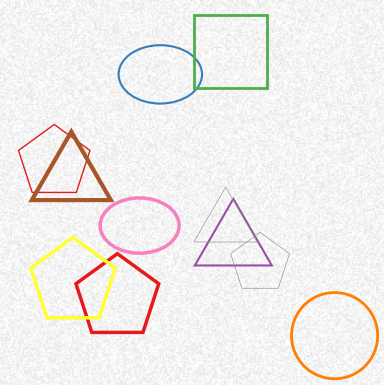[{"shape": "pentagon", "thickness": 2.5, "radius": 0.57, "center": [0.305, 0.228]}, {"shape": "pentagon", "thickness": 1, "radius": 0.49, "center": [0.141, 0.579]}, {"shape": "oval", "thickness": 1.5, "radius": 0.54, "center": [0.416, 0.807]}, {"shape": "square", "thickness": 2, "radius": 0.47, "center": [0.599, 0.867]}, {"shape": "triangle", "thickness": 1.5, "radius": 0.58, "center": [0.606, 0.368]}, {"shape": "circle", "thickness": 2, "radius": 0.56, "center": [0.869, 0.128]}, {"shape": "pentagon", "thickness": 2.5, "radius": 0.58, "center": [0.19, 0.268]}, {"shape": "triangle", "thickness": 3, "radius": 0.59, "center": [0.185, 0.539]}, {"shape": "oval", "thickness": 2.5, "radius": 0.51, "center": [0.363, 0.414]}, {"shape": "triangle", "thickness": 0.5, "radius": 0.48, "center": [0.586, 0.419]}, {"shape": "pentagon", "thickness": 0.5, "radius": 0.4, "center": [0.676, 0.316]}]